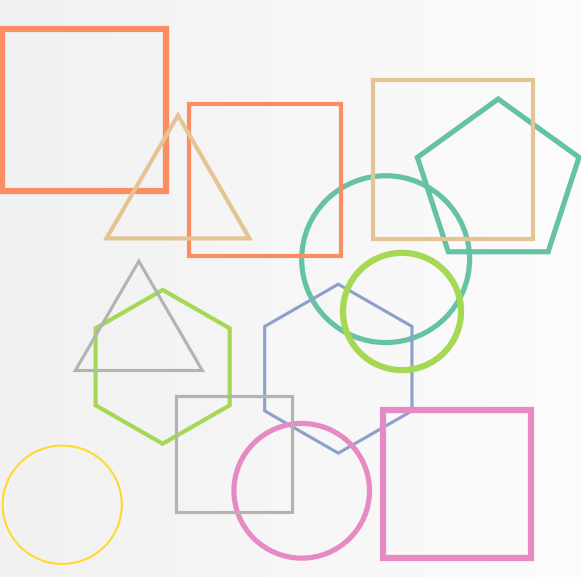[{"shape": "circle", "thickness": 2.5, "radius": 0.72, "center": [0.663, 0.55]}, {"shape": "pentagon", "thickness": 2.5, "radius": 0.73, "center": [0.857, 0.681]}, {"shape": "square", "thickness": 2, "radius": 0.65, "center": [0.456, 0.687]}, {"shape": "square", "thickness": 3, "radius": 0.7, "center": [0.144, 0.808]}, {"shape": "hexagon", "thickness": 1.5, "radius": 0.73, "center": [0.582, 0.361]}, {"shape": "square", "thickness": 3, "radius": 0.64, "center": [0.786, 0.16]}, {"shape": "circle", "thickness": 2.5, "radius": 0.58, "center": [0.519, 0.149]}, {"shape": "hexagon", "thickness": 2, "radius": 0.67, "center": [0.28, 0.364]}, {"shape": "circle", "thickness": 3, "radius": 0.51, "center": [0.692, 0.46]}, {"shape": "circle", "thickness": 1, "radius": 0.51, "center": [0.107, 0.125]}, {"shape": "square", "thickness": 2, "radius": 0.69, "center": [0.779, 0.723]}, {"shape": "triangle", "thickness": 2, "radius": 0.71, "center": [0.306, 0.657]}, {"shape": "square", "thickness": 1.5, "radius": 0.5, "center": [0.403, 0.213]}, {"shape": "triangle", "thickness": 1.5, "radius": 0.63, "center": [0.239, 0.421]}]